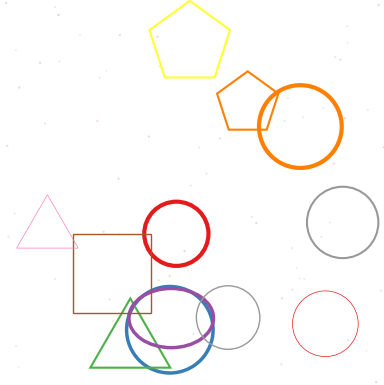[{"shape": "circle", "thickness": 3, "radius": 0.42, "center": [0.458, 0.393]}, {"shape": "circle", "thickness": 0.5, "radius": 0.43, "center": [0.845, 0.159]}, {"shape": "circle", "thickness": 2.5, "radius": 0.56, "center": [0.441, 0.144]}, {"shape": "triangle", "thickness": 1.5, "radius": 0.6, "center": [0.338, 0.105]}, {"shape": "oval", "thickness": 2.5, "radius": 0.55, "center": [0.445, 0.174]}, {"shape": "pentagon", "thickness": 1.5, "radius": 0.42, "center": [0.643, 0.731]}, {"shape": "circle", "thickness": 3, "radius": 0.54, "center": [0.78, 0.671]}, {"shape": "pentagon", "thickness": 1.5, "radius": 0.55, "center": [0.493, 0.888]}, {"shape": "square", "thickness": 1, "radius": 0.51, "center": [0.291, 0.29]}, {"shape": "triangle", "thickness": 0.5, "radius": 0.46, "center": [0.123, 0.402]}, {"shape": "circle", "thickness": 1, "radius": 0.41, "center": [0.592, 0.175]}, {"shape": "circle", "thickness": 1.5, "radius": 0.46, "center": [0.89, 0.422]}]